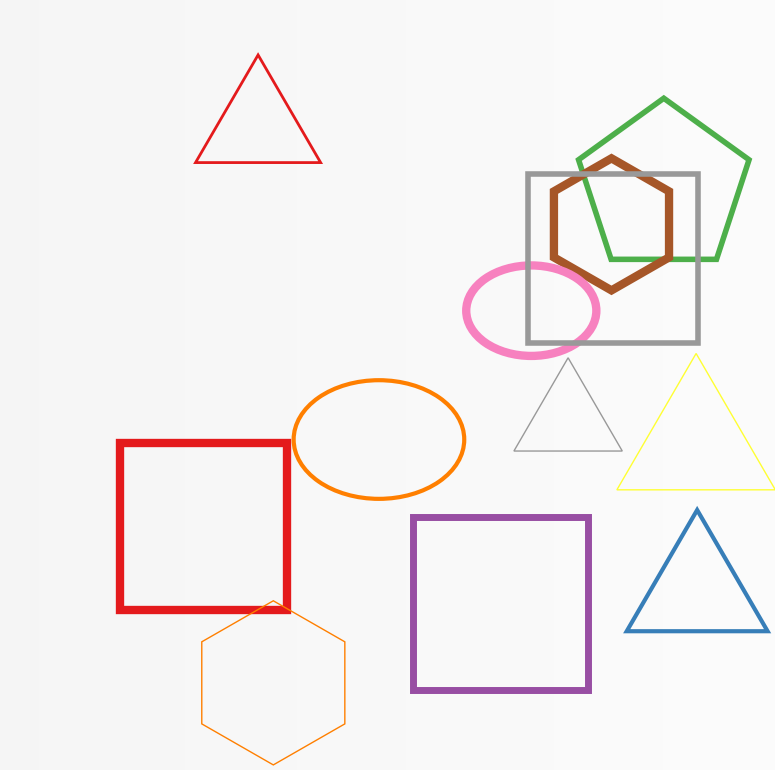[{"shape": "square", "thickness": 3, "radius": 0.54, "center": [0.263, 0.316]}, {"shape": "triangle", "thickness": 1, "radius": 0.47, "center": [0.333, 0.835]}, {"shape": "triangle", "thickness": 1.5, "radius": 0.52, "center": [0.9, 0.233]}, {"shape": "pentagon", "thickness": 2, "radius": 0.58, "center": [0.857, 0.757]}, {"shape": "square", "thickness": 2.5, "radius": 0.56, "center": [0.646, 0.217]}, {"shape": "oval", "thickness": 1.5, "radius": 0.55, "center": [0.489, 0.429]}, {"shape": "hexagon", "thickness": 0.5, "radius": 0.53, "center": [0.353, 0.113]}, {"shape": "triangle", "thickness": 0.5, "radius": 0.59, "center": [0.898, 0.423]}, {"shape": "hexagon", "thickness": 3, "radius": 0.43, "center": [0.789, 0.709]}, {"shape": "oval", "thickness": 3, "radius": 0.42, "center": [0.686, 0.597]}, {"shape": "triangle", "thickness": 0.5, "radius": 0.4, "center": [0.733, 0.455]}, {"shape": "square", "thickness": 2, "radius": 0.55, "center": [0.791, 0.664]}]